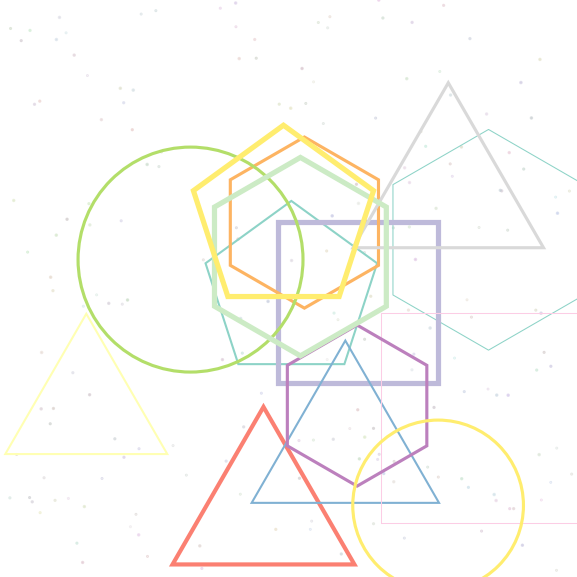[{"shape": "hexagon", "thickness": 0.5, "radius": 0.96, "center": [0.846, 0.584]}, {"shape": "pentagon", "thickness": 1, "radius": 0.78, "center": [0.504, 0.495]}, {"shape": "triangle", "thickness": 1, "radius": 0.81, "center": [0.149, 0.294]}, {"shape": "square", "thickness": 2.5, "radius": 0.7, "center": [0.62, 0.476]}, {"shape": "triangle", "thickness": 2, "radius": 0.91, "center": [0.456, 0.113]}, {"shape": "triangle", "thickness": 1, "radius": 0.94, "center": [0.598, 0.222]}, {"shape": "hexagon", "thickness": 1.5, "radius": 0.74, "center": [0.527, 0.614]}, {"shape": "circle", "thickness": 1.5, "radius": 0.97, "center": [0.33, 0.55]}, {"shape": "square", "thickness": 0.5, "radius": 0.91, "center": [0.841, 0.275]}, {"shape": "triangle", "thickness": 1.5, "radius": 0.95, "center": [0.776, 0.665]}, {"shape": "hexagon", "thickness": 1.5, "radius": 0.7, "center": [0.618, 0.297]}, {"shape": "hexagon", "thickness": 2.5, "radius": 0.86, "center": [0.52, 0.555]}, {"shape": "pentagon", "thickness": 2.5, "radius": 0.82, "center": [0.491, 0.618]}, {"shape": "circle", "thickness": 1.5, "radius": 0.74, "center": [0.759, 0.124]}]